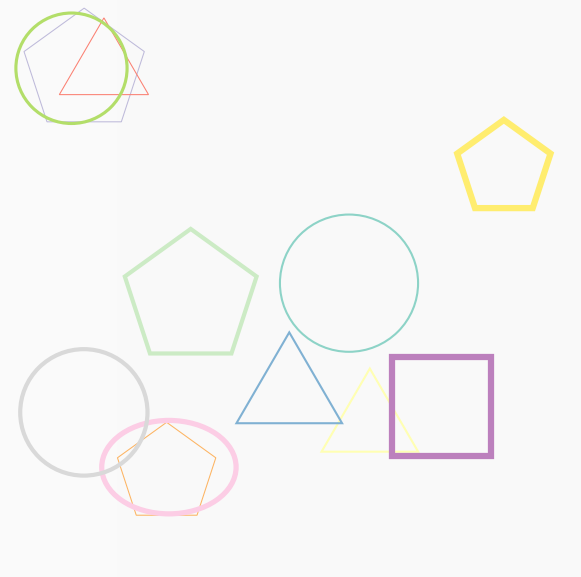[{"shape": "circle", "thickness": 1, "radius": 0.59, "center": [0.6, 0.509]}, {"shape": "triangle", "thickness": 1, "radius": 0.48, "center": [0.636, 0.265]}, {"shape": "pentagon", "thickness": 0.5, "radius": 0.54, "center": [0.145, 0.876]}, {"shape": "triangle", "thickness": 0.5, "radius": 0.44, "center": [0.179, 0.88]}, {"shape": "triangle", "thickness": 1, "radius": 0.52, "center": [0.498, 0.319]}, {"shape": "pentagon", "thickness": 0.5, "radius": 0.44, "center": [0.287, 0.179]}, {"shape": "circle", "thickness": 1.5, "radius": 0.48, "center": [0.123, 0.881]}, {"shape": "oval", "thickness": 2.5, "radius": 0.58, "center": [0.291, 0.19]}, {"shape": "circle", "thickness": 2, "radius": 0.55, "center": [0.144, 0.285]}, {"shape": "square", "thickness": 3, "radius": 0.43, "center": [0.76, 0.295]}, {"shape": "pentagon", "thickness": 2, "radius": 0.6, "center": [0.328, 0.483]}, {"shape": "pentagon", "thickness": 3, "radius": 0.42, "center": [0.867, 0.707]}]